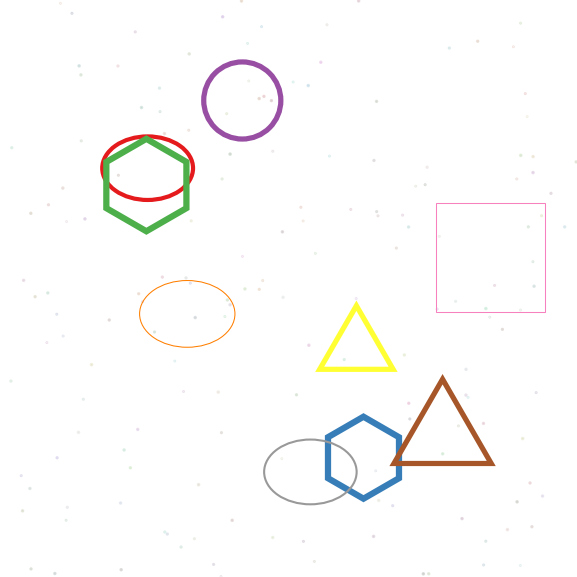[{"shape": "oval", "thickness": 2, "radius": 0.39, "center": [0.256, 0.708]}, {"shape": "hexagon", "thickness": 3, "radius": 0.35, "center": [0.629, 0.207]}, {"shape": "hexagon", "thickness": 3, "radius": 0.4, "center": [0.253, 0.679]}, {"shape": "circle", "thickness": 2.5, "radius": 0.33, "center": [0.42, 0.825]}, {"shape": "oval", "thickness": 0.5, "radius": 0.41, "center": [0.324, 0.456]}, {"shape": "triangle", "thickness": 2.5, "radius": 0.37, "center": [0.617, 0.396]}, {"shape": "triangle", "thickness": 2.5, "radius": 0.49, "center": [0.766, 0.245]}, {"shape": "square", "thickness": 0.5, "radius": 0.48, "center": [0.849, 0.553]}, {"shape": "oval", "thickness": 1, "radius": 0.4, "center": [0.537, 0.182]}]